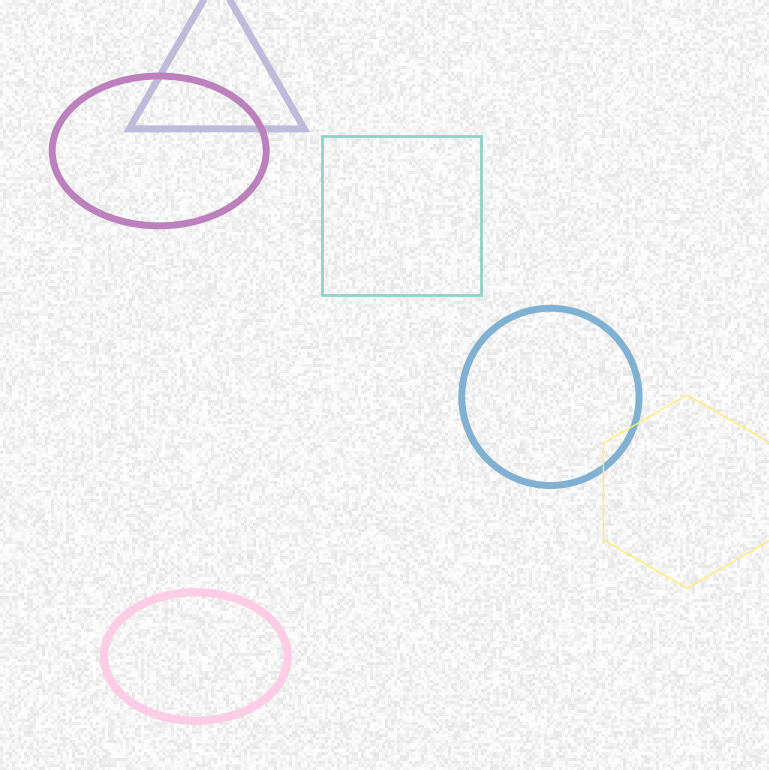[{"shape": "square", "thickness": 1, "radius": 0.52, "center": [0.521, 0.72]}, {"shape": "triangle", "thickness": 2.5, "radius": 0.66, "center": [0.281, 0.898]}, {"shape": "circle", "thickness": 2.5, "radius": 0.58, "center": [0.715, 0.485]}, {"shape": "oval", "thickness": 3, "radius": 0.6, "center": [0.254, 0.147]}, {"shape": "oval", "thickness": 2.5, "radius": 0.69, "center": [0.207, 0.804]}, {"shape": "hexagon", "thickness": 0.5, "radius": 0.63, "center": [0.892, 0.362]}]